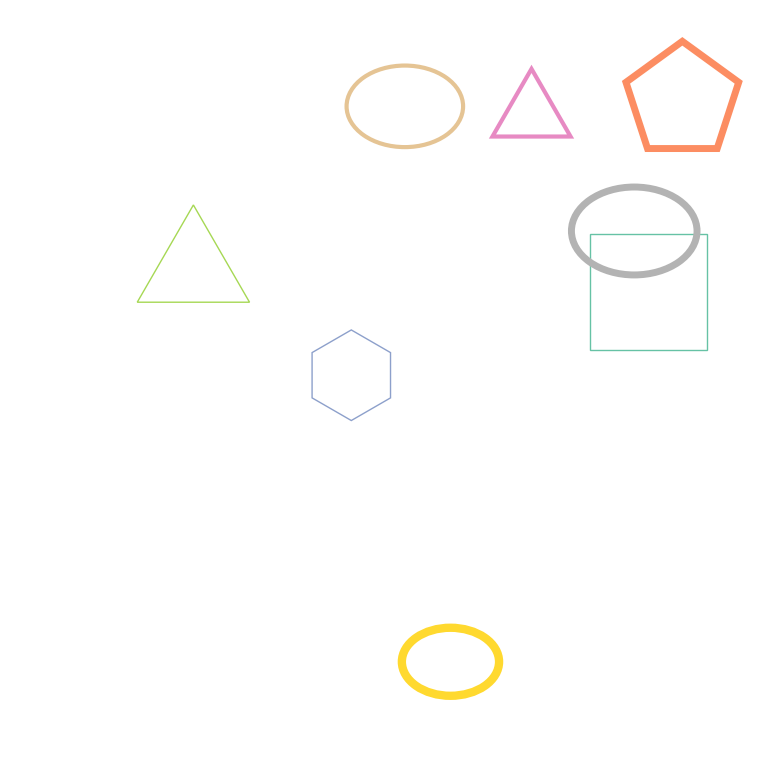[{"shape": "square", "thickness": 0.5, "radius": 0.38, "center": [0.842, 0.621]}, {"shape": "pentagon", "thickness": 2.5, "radius": 0.38, "center": [0.886, 0.869]}, {"shape": "hexagon", "thickness": 0.5, "radius": 0.29, "center": [0.456, 0.513]}, {"shape": "triangle", "thickness": 1.5, "radius": 0.29, "center": [0.69, 0.852]}, {"shape": "triangle", "thickness": 0.5, "radius": 0.42, "center": [0.251, 0.65]}, {"shape": "oval", "thickness": 3, "radius": 0.32, "center": [0.585, 0.141]}, {"shape": "oval", "thickness": 1.5, "radius": 0.38, "center": [0.526, 0.862]}, {"shape": "oval", "thickness": 2.5, "radius": 0.41, "center": [0.824, 0.7]}]